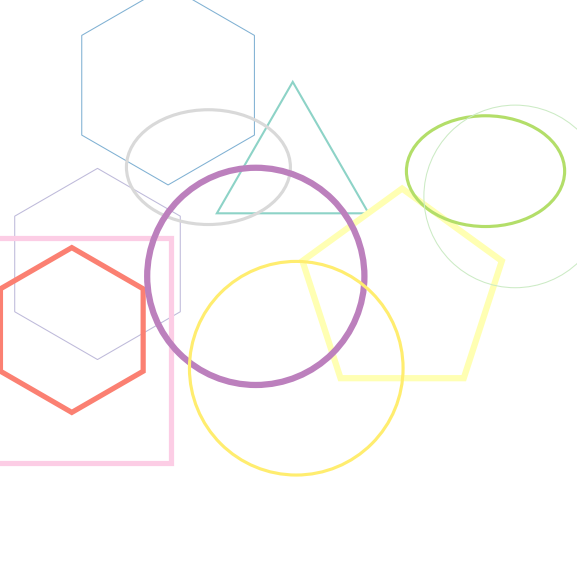[{"shape": "triangle", "thickness": 1, "radius": 0.76, "center": [0.507, 0.706]}, {"shape": "pentagon", "thickness": 3, "radius": 0.91, "center": [0.696, 0.491]}, {"shape": "hexagon", "thickness": 0.5, "radius": 0.83, "center": [0.169, 0.542]}, {"shape": "hexagon", "thickness": 2.5, "radius": 0.71, "center": [0.124, 0.428]}, {"shape": "hexagon", "thickness": 0.5, "radius": 0.86, "center": [0.291, 0.852]}, {"shape": "oval", "thickness": 1.5, "radius": 0.68, "center": [0.841, 0.703]}, {"shape": "square", "thickness": 2.5, "radius": 0.97, "center": [0.102, 0.392]}, {"shape": "oval", "thickness": 1.5, "radius": 0.71, "center": [0.361, 0.71]}, {"shape": "circle", "thickness": 3, "radius": 0.94, "center": [0.443, 0.521]}, {"shape": "circle", "thickness": 0.5, "radius": 0.79, "center": [0.892, 0.659]}, {"shape": "circle", "thickness": 1.5, "radius": 0.92, "center": [0.513, 0.362]}]